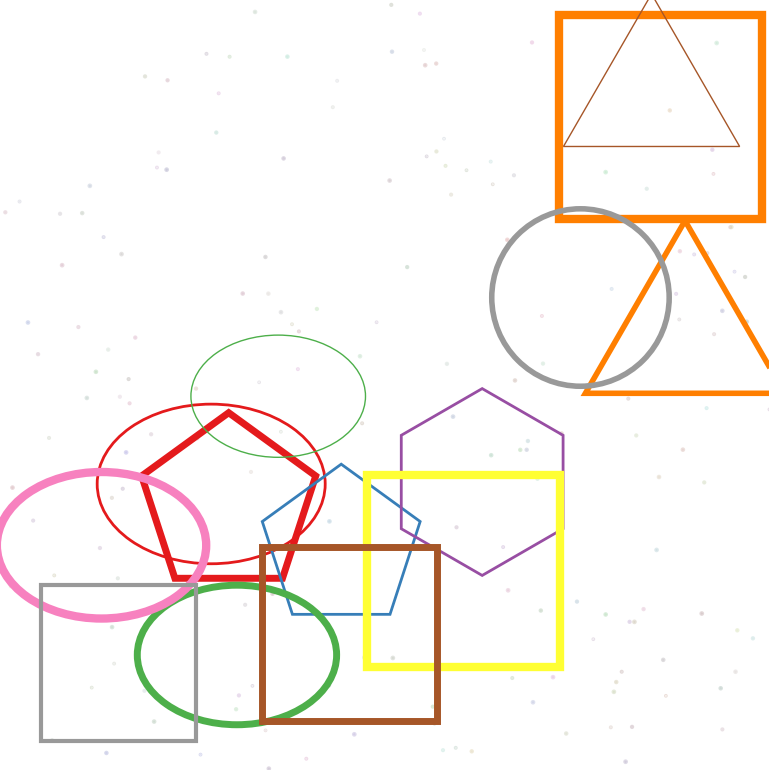[{"shape": "pentagon", "thickness": 2.5, "radius": 0.59, "center": [0.297, 0.345]}, {"shape": "oval", "thickness": 1, "radius": 0.74, "center": [0.274, 0.371]}, {"shape": "pentagon", "thickness": 1, "radius": 0.54, "center": [0.443, 0.289]}, {"shape": "oval", "thickness": 0.5, "radius": 0.57, "center": [0.361, 0.485]}, {"shape": "oval", "thickness": 2.5, "radius": 0.65, "center": [0.308, 0.149]}, {"shape": "hexagon", "thickness": 1, "radius": 0.61, "center": [0.626, 0.374]}, {"shape": "square", "thickness": 3, "radius": 0.66, "center": [0.858, 0.849]}, {"shape": "triangle", "thickness": 2, "radius": 0.75, "center": [0.89, 0.564]}, {"shape": "square", "thickness": 3, "radius": 0.62, "center": [0.602, 0.258]}, {"shape": "square", "thickness": 2.5, "radius": 0.57, "center": [0.454, 0.177]}, {"shape": "triangle", "thickness": 0.5, "radius": 0.66, "center": [0.846, 0.876]}, {"shape": "oval", "thickness": 3, "radius": 0.68, "center": [0.132, 0.292]}, {"shape": "square", "thickness": 1.5, "radius": 0.51, "center": [0.154, 0.139]}, {"shape": "circle", "thickness": 2, "radius": 0.58, "center": [0.754, 0.614]}]